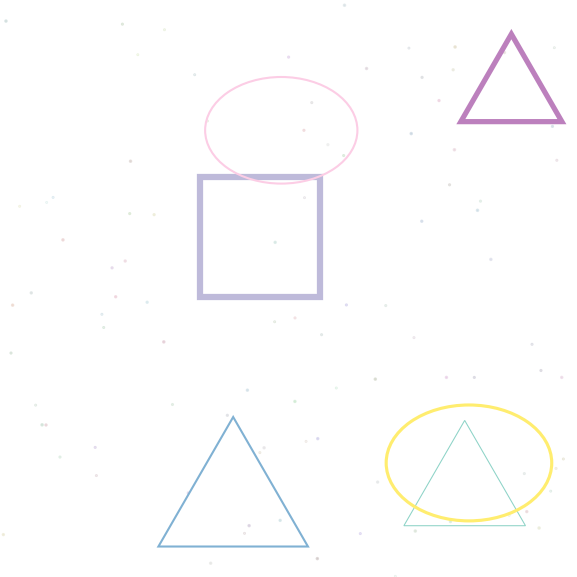[{"shape": "triangle", "thickness": 0.5, "radius": 0.61, "center": [0.805, 0.15]}, {"shape": "square", "thickness": 3, "radius": 0.52, "center": [0.45, 0.589]}, {"shape": "triangle", "thickness": 1, "radius": 0.75, "center": [0.404, 0.128]}, {"shape": "oval", "thickness": 1, "radius": 0.66, "center": [0.487, 0.774]}, {"shape": "triangle", "thickness": 2.5, "radius": 0.51, "center": [0.885, 0.839]}, {"shape": "oval", "thickness": 1.5, "radius": 0.72, "center": [0.812, 0.198]}]